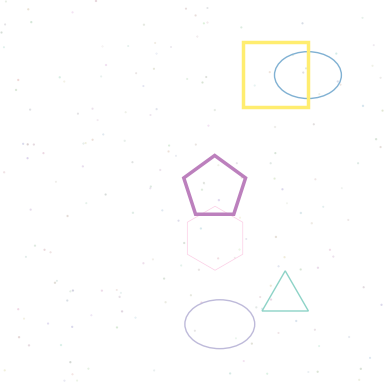[{"shape": "triangle", "thickness": 1, "radius": 0.35, "center": [0.741, 0.227]}, {"shape": "oval", "thickness": 1, "radius": 0.45, "center": [0.571, 0.158]}, {"shape": "oval", "thickness": 1, "radius": 0.43, "center": [0.8, 0.805]}, {"shape": "hexagon", "thickness": 0.5, "radius": 0.42, "center": [0.559, 0.381]}, {"shape": "pentagon", "thickness": 2.5, "radius": 0.42, "center": [0.558, 0.512]}, {"shape": "square", "thickness": 2.5, "radius": 0.42, "center": [0.715, 0.806]}]